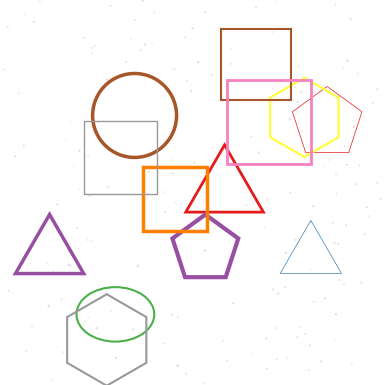[{"shape": "pentagon", "thickness": 0.5, "radius": 0.47, "center": [0.85, 0.68]}, {"shape": "triangle", "thickness": 2, "radius": 0.58, "center": [0.583, 0.507]}, {"shape": "triangle", "thickness": 0.5, "radius": 0.46, "center": [0.807, 0.336]}, {"shape": "oval", "thickness": 1.5, "radius": 0.51, "center": [0.3, 0.183]}, {"shape": "triangle", "thickness": 2.5, "radius": 0.51, "center": [0.129, 0.341]}, {"shape": "pentagon", "thickness": 3, "radius": 0.45, "center": [0.533, 0.353]}, {"shape": "square", "thickness": 2.5, "radius": 0.41, "center": [0.455, 0.483]}, {"shape": "hexagon", "thickness": 1.5, "radius": 0.51, "center": [0.79, 0.695]}, {"shape": "circle", "thickness": 2.5, "radius": 0.55, "center": [0.35, 0.7]}, {"shape": "square", "thickness": 1.5, "radius": 0.46, "center": [0.665, 0.833]}, {"shape": "square", "thickness": 2, "radius": 0.55, "center": [0.699, 0.682]}, {"shape": "hexagon", "thickness": 1.5, "radius": 0.59, "center": [0.277, 0.117]}, {"shape": "square", "thickness": 1, "radius": 0.47, "center": [0.313, 0.591]}]